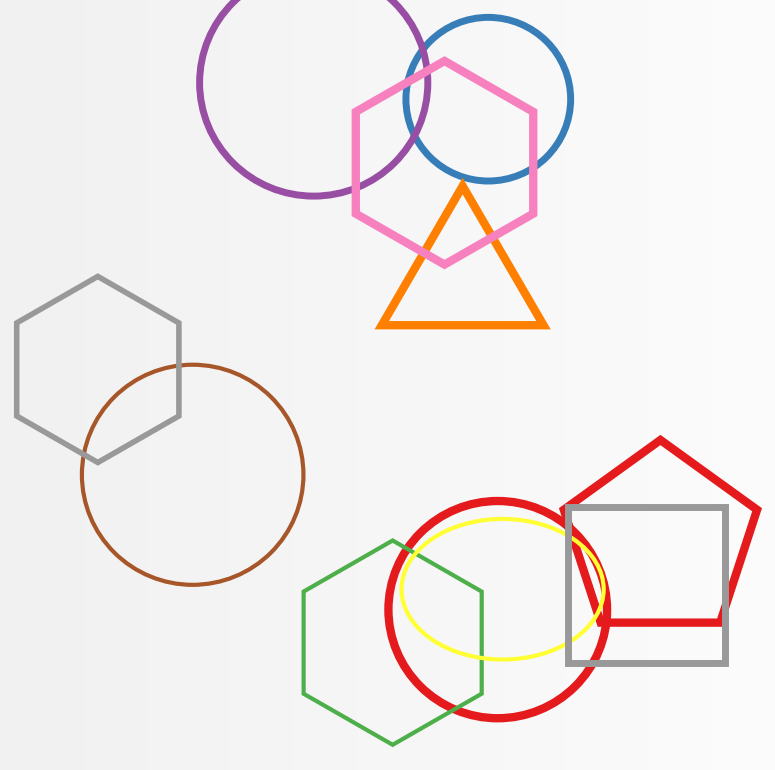[{"shape": "circle", "thickness": 3, "radius": 0.71, "center": [0.642, 0.208]}, {"shape": "pentagon", "thickness": 3, "radius": 0.66, "center": [0.852, 0.297]}, {"shape": "circle", "thickness": 2.5, "radius": 0.53, "center": [0.63, 0.871]}, {"shape": "hexagon", "thickness": 1.5, "radius": 0.66, "center": [0.507, 0.165]}, {"shape": "circle", "thickness": 2.5, "radius": 0.74, "center": [0.405, 0.893]}, {"shape": "triangle", "thickness": 3, "radius": 0.6, "center": [0.597, 0.638]}, {"shape": "oval", "thickness": 1.5, "radius": 0.65, "center": [0.649, 0.235]}, {"shape": "circle", "thickness": 1.5, "radius": 0.71, "center": [0.249, 0.383]}, {"shape": "hexagon", "thickness": 3, "radius": 0.66, "center": [0.574, 0.789]}, {"shape": "square", "thickness": 2.5, "radius": 0.51, "center": [0.834, 0.24]}, {"shape": "hexagon", "thickness": 2, "radius": 0.6, "center": [0.126, 0.52]}]